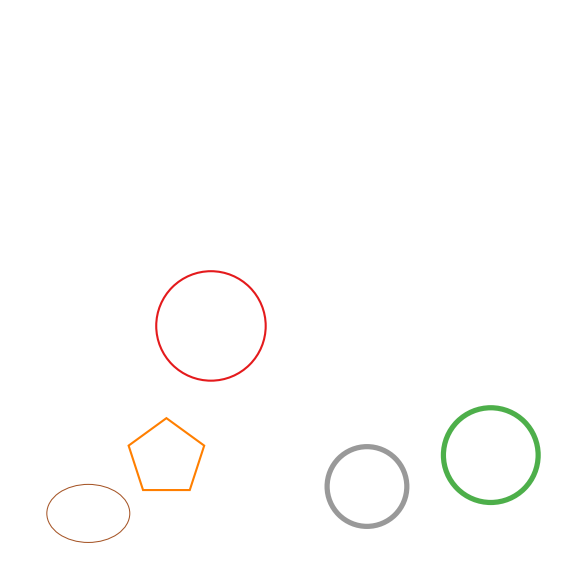[{"shape": "circle", "thickness": 1, "radius": 0.47, "center": [0.365, 0.435]}, {"shape": "circle", "thickness": 2.5, "radius": 0.41, "center": [0.85, 0.211]}, {"shape": "pentagon", "thickness": 1, "radius": 0.34, "center": [0.288, 0.206]}, {"shape": "oval", "thickness": 0.5, "radius": 0.36, "center": [0.153, 0.11]}, {"shape": "circle", "thickness": 2.5, "radius": 0.35, "center": [0.635, 0.157]}]